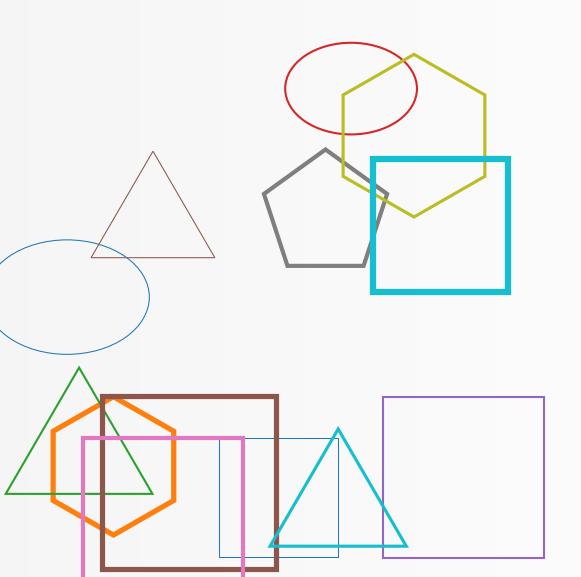[{"shape": "square", "thickness": 0.5, "radius": 0.51, "center": [0.479, 0.138]}, {"shape": "oval", "thickness": 0.5, "radius": 0.71, "center": [0.115, 0.485]}, {"shape": "hexagon", "thickness": 2.5, "radius": 0.6, "center": [0.195, 0.192]}, {"shape": "triangle", "thickness": 1, "radius": 0.73, "center": [0.136, 0.217]}, {"shape": "oval", "thickness": 1, "radius": 0.57, "center": [0.604, 0.846]}, {"shape": "square", "thickness": 1, "radius": 0.7, "center": [0.797, 0.173]}, {"shape": "square", "thickness": 2.5, "radius": 0.75, "center": [0.325, 0.163]}, {"shape": "triangle", "thickness": 0.5, "radius": 0.61, "center": [0.263, 0.614]}, {"shape": "square", "thickness": 2, "radius": 0.69, "center": [0.281, 0.103]}, {"shape": "pentagon", "thickness": 2, "radius": 0.56, "center": [0.56, 0.629]}, {"shape": "hexagon", "thickness": 1.5, "radius": 0.7, "center": [0.712, 0.764]}, {"shape": "square", "thickness": 3, "radius": 0.58, "center": [0.757, 0.609]}, {"shape": "triangle", "thickness": 1.5, "radius": 0.68, "center": [0.582, 0.121]}]